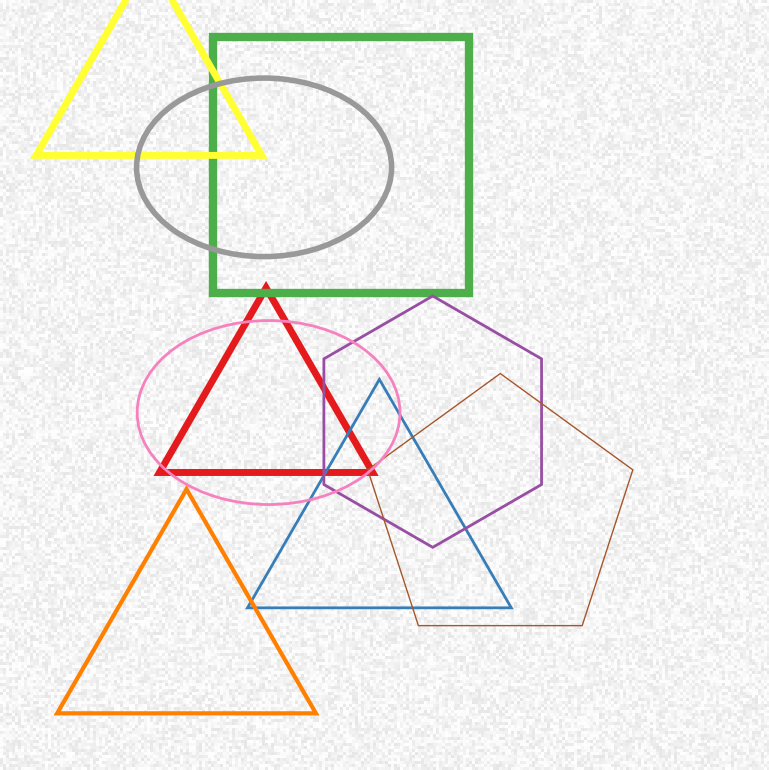[{"shape": "triangle", "thickness": 2.5, "radius": 0.8, "center": [0.346, 0.466]}, {"shape": "triangle", "thickness": 1, "radius": 0.99, "center": [0.493, 0.309]}, {"shape": "square", "thickness": 3, "radius": 0.83, "center": [0.443, 0.786]}, {"shape": "hexagon", "thickness": 1, "radius": 0.82, "center": [0.562, 0.452]}, {"shape": "triangle", "thickness": 1.5, "radius": 0.97, "center": [0.242, 0.171]}, {"shape": "triangle", "thickness": 2.5, "radius": 0.85, "center": [0.193, 0.883]}, {"shape": "pentagon", "thickness": 0.5, "radius": 0.9, "center": [0.65, 0.334]}, {"shape": "oval", "thickness": 1, "radius": 0.85, "center": [0.349, 0.464]}, {"shape": "oval", "thickness": 2, "radius": 0.83, "center": [0.343, 0.783]}]